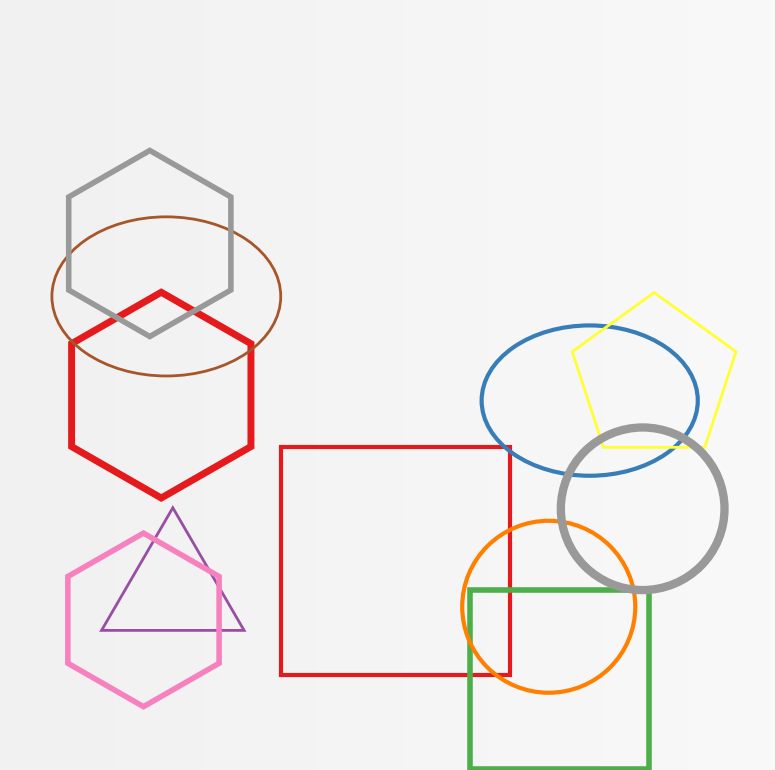[{"shape": "square", "thickness": 1.5, "radius": 0.74, "center": [0.511, 0.271]}, {"shape": "hexagon", "thickness": 2.5, "radius": 0.67, "center": [0.208, 0.487]}, {"shape": "oval", "thickness": 1.5, "radius": 0.7, "center": [0.761, 0.48]}, {"shape": "square", "thickness": 2, "radius": 0.58, "center": [0.722, 0.117]}, {"shape": "triangle", "thickness": 1, "radius": 0.53, "center": [0.223, 0.234]}, {"shape": "circle", "thickness": 1.5, "radius": 0.56, "center": [0.708, 0.212]}, {"shape": "pentagon", "thickness": 1, "radius": 0.56, "center": [0.844, 0.509]}, {"shape": "oval", "thickness": 1, "radius": 0.74, "center": [0.215, 0.615]}, {"shape": "hexagon", "thickness": 2, "radius": 0.56, "center": [0.185, 0.195]}, {"shape": "hexagon", "thickness": 2, "radius": 0.6, "center": [0.193, 0.684]}, {"shape": "circle", "thickness": 3, "radius": 0.53, "center": [0.829, 0.339]}]